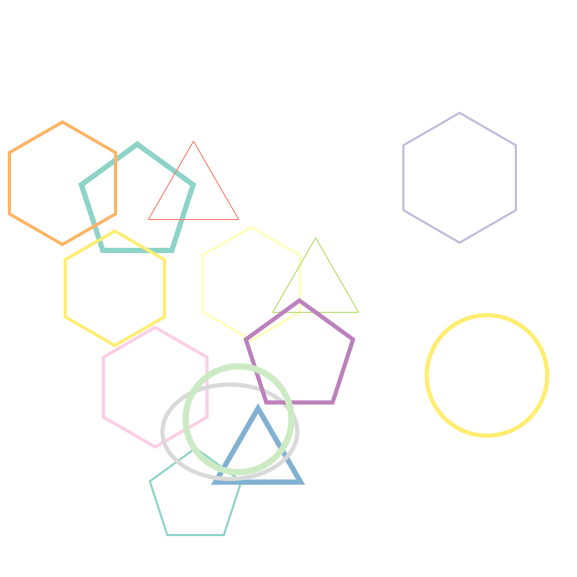[{"shape": "pentagon", "thickness": 2.5, "radius": 0.51, "center": [0.238, 0.648]}, {"shape": "pentagon", "thickness": 1, "radius": 0.42, "center": [0.339, 0.14]}, {"shape": "hexagon", "thickness": 1, "radius": 0.49, "center": [0.435, 0.508]}, {"shape": "hexagon", "thickness": 1, "radius": 0.56, "center": [0.796, 0.691]}, {"shape": "triangle", "thickness": 0.5, "radius": 0.45, "center": [0.335, 0.664]}, {"shape": "triangle", "thickness": 2.5, "radius": 0.43, "center": [0.447, 0.207]}, {"shape": "hexagon", "thickness": 1.5, "radius": 0.53, "center": [0.108, 0.682]}, {"shape": "triangle", "thickness": 0.5, "radius": 0.43, "center": [0.547, 0.501]}, {"shape": "hexagon", "thickness": 1.5, "radius": 0.52, "center": [0.269, 0.329]}, {"shape": "oval", "thickness": 2, "radius": 0.58, "center": [0.398, 0.252]}, {"shape": "pentagon", "thickness": 2, "radius": 0.49, "center": [0.519, 0.381]}, {"shape": "circle", "thickness": 3, "radius": 0.46, "center": [0.413, 0.273]}, {"shape": "circle", "thickness": 2, "radius": 0.52, "center": [0.843, 0.349]}, {"shape": "hexagon", "thickness": 1.5, "radius": 0.5, "center": [0.199, 0.5]}]